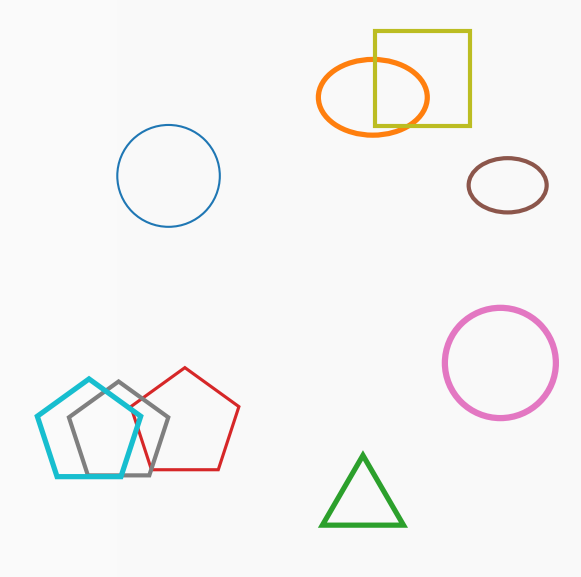[{"shape": "circle", "thickness": 1, "radius": 0.44, "center": [0.29, 0.695]}, {"shape": "oval", "thickness": 2.5, "radius": 0.47, "center": [0.641, 0.831]}, {"shape": "triangle", "thickness": 2.5, "radius": 0.4, "center": [0.624, 0.13]}, {"shape": "pentagon", "thickness": 1.5, "radius": 0.49, "center": [0.318, 0.265]}, {"shape": "oval", "thickness": 2, "radius": 0.34, "center": [0.873, 0.678]}, {"shape": "circle", "thickness": 3, "radius": 0.48, "center": [0.861, 0.371]}, {"shape": "pentagon", "thickness": 2, "radius": 0.45, "center": [0.204, 0.249]}, {"shape": "square", "thickness": 2, "radius": 0.41, "center": [0.727, 0.863]}, {"shape": "pentagon", "thickness": 2.5, "radius": 0.47, "center": [0.153, 0.249]}]